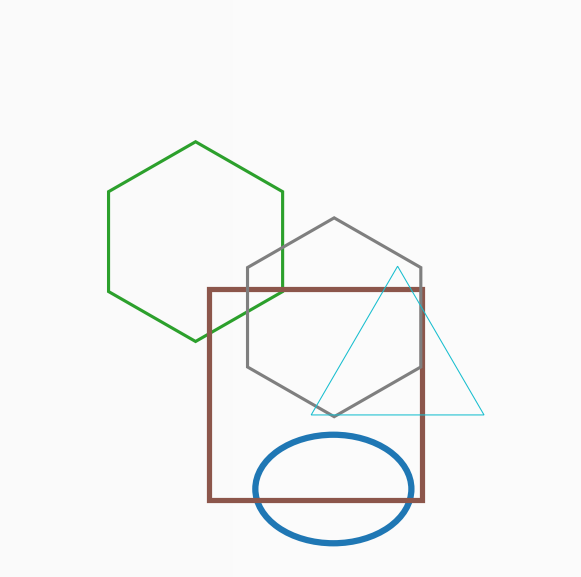[{"shape": "oval", "thickness": 3, "radius": 0.67, "center": [0.574, 0.152]}, {"shape": "hexagon", "thickness": 1.5, "radius": 0.86, "center": [0.336, 0.581]}, {"shape": "square", "thickness": 2.5, "radius": 0.92, "center": [0.542, 0.316]}, {"shape": "hexagon", "thickness": 1.5, "radius": 0.86, "center": [0.575, 0.45]}, {"shape": "triangle", "thickness": 0.5, "radius": 0.86, "center": [0.684, 0.366]}]